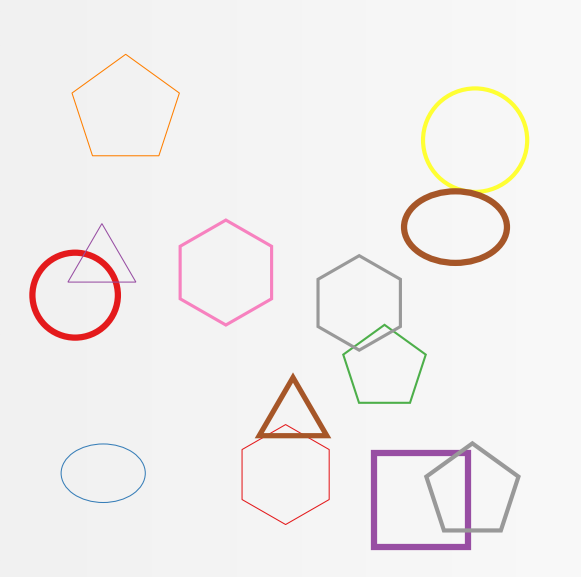[{"shape": "circle", "thickness": 3, "radius": 0.37, "center": [0.129, 0.488]}, {"shape": "hexagon", "thickness": 0.5, "radius": 0.43, "center": [0.491, 0.177]}, {"shape": "oval", "thickness": 0.5, "radius": 0.36, "center": [0.178, 0.18]}, {"shape": "pentagon", "thickness": 1, "radius": 0.37, "center": [0.662, 0.362]}, {"shape": "triangle", "thickness": 0.5, "radius": 0.34, "center": [0.175, 0.544]}, {"shape": "square", "thickness": 3, "radius": 0.41, "center": [0.724, 0.134]}, {"shape": "pentagon", "thickness": 0.5, "radius": 0.49, "center": [0.216, 0.808]}, {"shape": "circle", "thickness": 2, "radius": 0.45, "center": [0.817, 0.756]}, {"shape": "triangle", "thickness": 2.5, "radius": 0.34, "center": [0.504, 0.278]}, {"shape": "oval", "thickness": 3, "radius": 0.44, "center": [0.784, 0.606]}, {"shape": "hexagon", "thickness": 1.5, "radius": 0.45, "center": [0.389, 0.527]}, {"shape": "pentagon", "thickness": 2, "radius": 0.42, "center": [0.813, 0.148]}, {"shape": "hexagon", "thickness": 1.5, "radius": 0.41, "center": [0.618, 0.475]}]